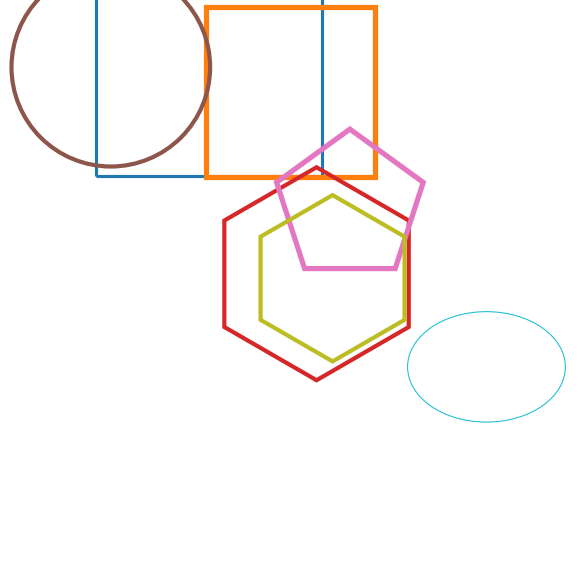[{"shape": "square", "thickness": 1.5, "radius": 0.98, "center": [0.362, 0.889]}, {"shape": "square", "thickness": 2.5, "radius": 0.73, "center": [0.503, 0.84]}, {"shape": "hexagon", "thickness": 2, "radius": 0.92, "center": [0.548, 0.525]}, {"shape": "circle", "thickness": 2, "radius": 0.86, "center": [0.192, 0.883]}, {"shape": "pentagon", "thickness": 2.5, "radius": 0.67, "center": [0.606, 0.642]}, {"shape": "hexagon", "thickness": 2, "radius": 0.72, "center": [0.576, 0.517]}, {"shape": "oval", "thickness": 0.5, "radius": 0.68, "center": [0.842, 0.364]}]